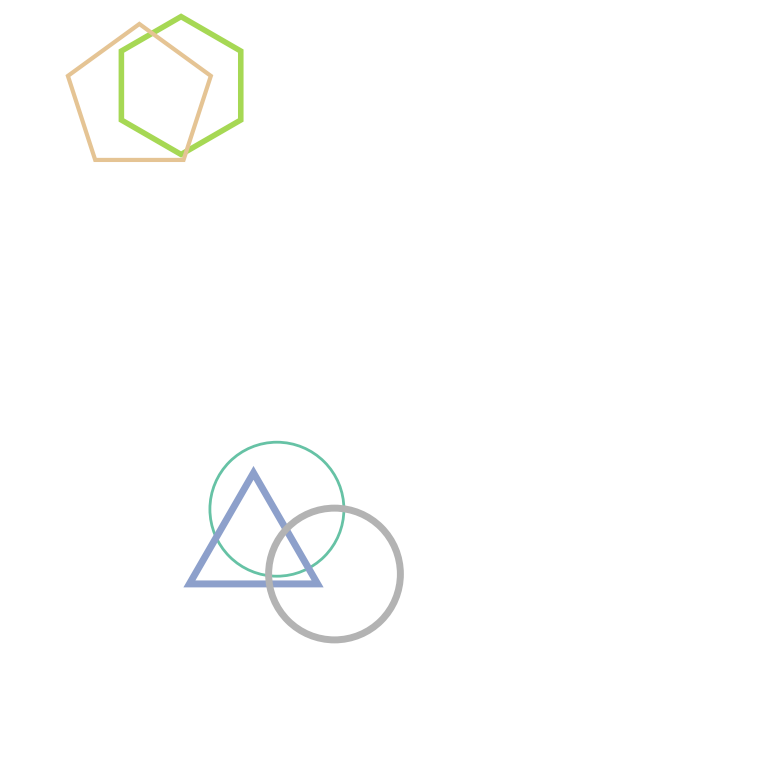[{"shape": "circle", "thickness": 1, "radius": 0.44, "center": [0.36, 0.339]}, {"shape": "triangle", "thickness": 2.5, "radius": 0.48, "center": [0.329, 0.29]}, {"shape": "hexagon", "thickness": 2, "radius": 0.45, "center": [0.235, 0.889]}, {"shape": "pentagon", "thickness": 1.5, "radius": 0.49, "center": [0.181, 0.871]}, {"shape": "circle", "thickness": 2.5, "radius": 0.43, "center": [0.434, 0.255]}]